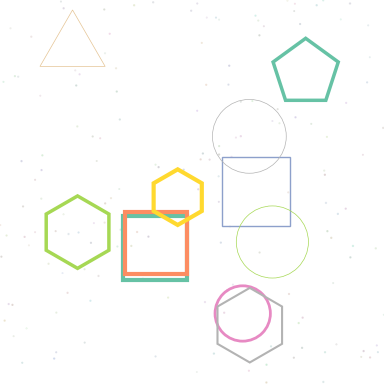[{"shape": "square", "thickness": 3, "radius": 0.42, "center": [0.404, 0.357]}, {"shape": "pentagon", "thickness": 2.5, "radius": 0.45, "center": [0.794, 0.811]}, {"shape": "square", "thickness": 3, "radius": 0.4, "center": [0.406, 0.37]}, {"shape": "square", "thickness": 1, "radius": 0.44, "center": [0.664, 0.503]}, {"shape": "circle", "thickness": 2, "radius": 0.36, "center": [0.63, 0.186]}, {"shape": "circle", "thickness": 0.5, "radius": 0.47, "center": [0.707, 0.371]}, {"shape": "hexagon", "thickness": 2.5, "radius": 0.47, "center": [0.201, 0.397]}, {"shape": "hexagon", "thickness": 3, "radius": 0.36, "center": [0.462, 0.488]}, {"shape": "triangle", "thickness": 0.5, "radius": 0.49, "center": [0.188, 0.876]}, {"shape": "circle", "thickness": 0.5, "radius": 0.48, "center": [0.648, 0.646]}, {"shape": "hexagon", "thickness": 1.5, "radius": 0.48, "center": [0.649, 0.155]}]